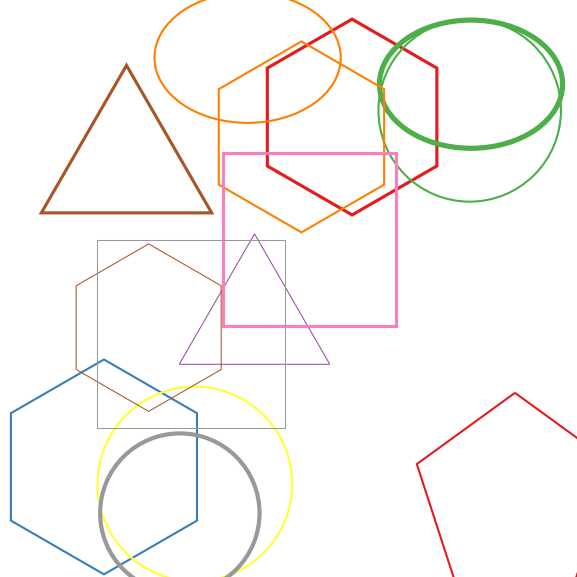[{"shape": "pentagon", "thickness": 1, "radius": 0.89, "center": [0.892, 0.14]}, {"shape": "hexagon", "thickness": 1.5, "radius": 0.85, "center": [0.61, 0.796]}, {"shape": "hexagon", "thickness": 1, "radius": 0.93, "center": [0.18, 0.191]}, {"shape": "circle", "thickness": 1, "radius": 0.79, "center": [0.813, 0.808]}, {"shape": "oval", "thickness": 2.5, "radius": 0.79, "center": [0.816, 0.853]}, {"shape": "triangle", "thickness": 0.5, "radius": 0.75, "center": [0.441, 0.444]}, {"shape": "hexagon", "thickness": 1, "radius": 0.83, "center": [0.522, 0.762]}, {"shape": "oval", "thickness": 1, "radius": 0.81, "center": [0.429, 0.899]}, {"shape": "circle", "thickness": 1, "radius": 0.84, "center": [0.337, 0.161]}, {"shape": "triangle", "thickness": 1.5, "radius": 0.85, "center": [0.219, 0.716]}, {"shape": "hexagon", "thickness": 0.5, "radius": 0.73, "center": [0.257, 0.432]}, {"shape": "square", "thickness": 1.5, "radius": 0.75, "center": [0.536, 0.584]}, {"shape": "square", "thickness": 0.5, "radius": 0.82, "center": [0.331, 0.421]}, {"shape": "circle", "thickness": 2, "radius": 0.69, "center": [0.311, 0.111]}]